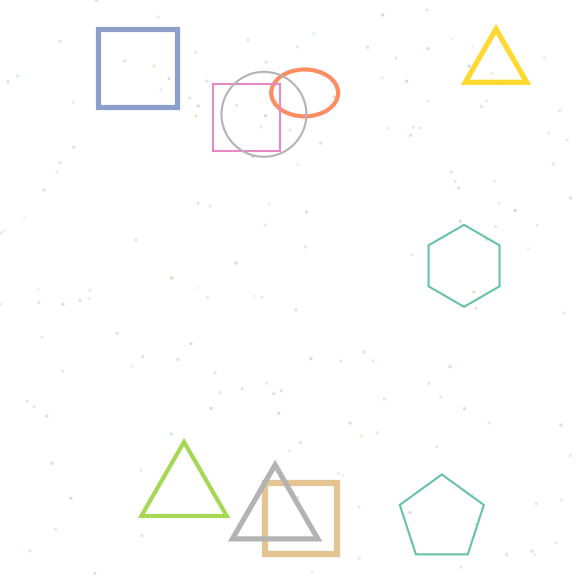[{"shape": "pentagon", "thickness": 1, "radius": 0.38, "center": [0.765, 0.101]}, {"shape": "hexagon", "thickness": 1, "radius": 0.35, "center": [0.804, 0.539]}, {"shape": "oval", "thickness": 2, "radius": 0.29, "center": [0.528, 0.838]}, {"shape": "square", "thickness": 2.5, "radius": 0.34, "center": [0.238, 0.882]}, {"shape": "square", "thickness": 1, "radius": 0.29, "center": [0.427, 0.795]}, {"shape": "triangle", "thickness": 2, "radius": 0.43, "center": [0.319, 0.148]}, {"shape": "triangle", "thickness": 2.5, "radius": 0.31, "center": [0.859, 0.887]}, {"shape": "square", "thickness": 3, "radius": 0.31, "center": [0.521, 0.101]}, {"shape": "circle", "thickness": 1, "radius": 0.37, "center": [0.457, 0.801]}, {"shape": "triangle", "thickness": 2.5, "radius": 0.43, "center": [0.476, 0.109]}]